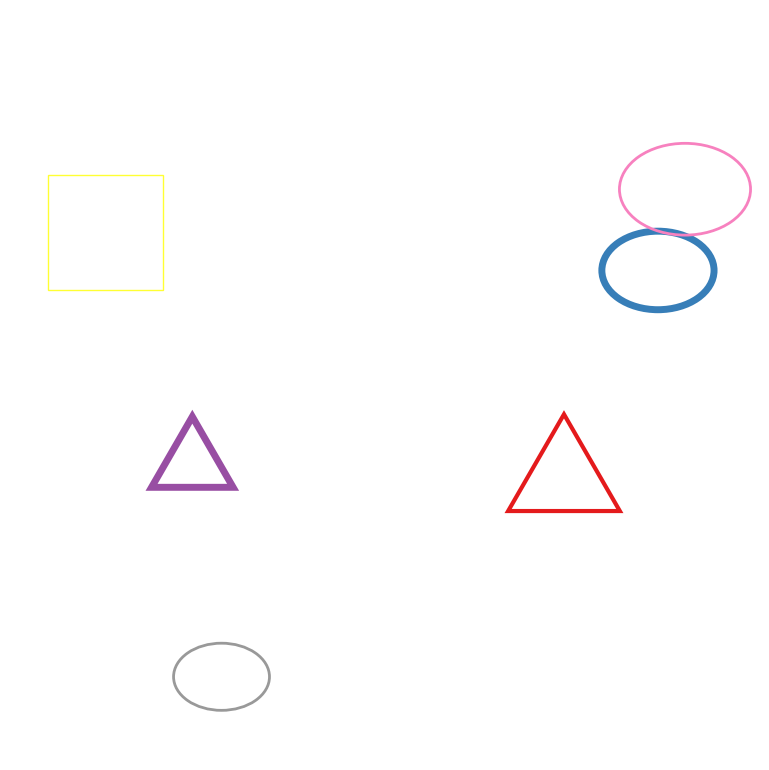[{"shape": "triangle", "thickness": 1.5, "radius": 0.42, "center": [0.732, 0.378]}, {"shape": "oval", "thickness": 2.5, "radius": 0.36, "center": [0.854, 0.649]}, {"shape": "triangle", "thickness": 2.5, "radius": 0.31, "center": [0.25, 0.398]}, {"shape": "square", "thickness": 0.5, "radius": 0.37, "center": [0.137, 0.698]}, {"shape": "oval", "thickness": 1, "radius": 0.43, "center": [0.89, 0.754]}, {"shape": "oval", "thickness": 1, "radius": 0.31, "center": [0.288, 0.121]}]